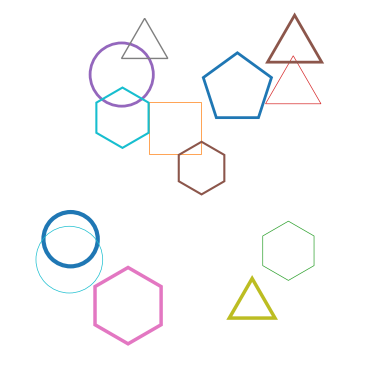[{"shape": "circle", "thickness": 3, "radius": 0.35, "center": [0.183, 0.379]}, {"shape": "pentagon", "thickness": 2, "radius": 0.47, "center": [0.617, 0.77]}, {"shape": "square", "thickness": 0.5, "radius": 0.34, "center": [0.455, 0.667]}, {"shape": "hexagon", "thickness": 0.5, "radius": 0.38, "center": [0.749, 0.349]}, {"shape": "triangle", "thickness": 0.5, "radius": 0.42, "center": [0.762, 0.772]}, {"shape": "circle", "thickness": 2, "radius": 0.41, "center": [0.316, 0.806]}, {"shape": "hexagon", "thickness": 1.5, "radius": 0.34, "center": [0.524, 0.563]}, {"shape": "triangle", "thickness": 2, "radius": 0.41, "center": [0.765, 0.879]}, {"shape": "hexagon", "thickness": 2.5, "radius": 0.5, "center": [0.333, 0.206]}, {"shape": "triangle", "thickness": 1, "radius": 0.35, "center": [0.376, 0.883]}, {"shape": "triangle", "thickness": 2.5, "radius": 0.34, "center": [0.655, 0.208]}, {"shape": "circle", "thickness": 0.5, "radius": 0.43, "center": [0.18, 0.326]}, {"shape": "hexagon", "thickness": 1.5, "radius": 0.39, "center": [0.318, 0.694]}]